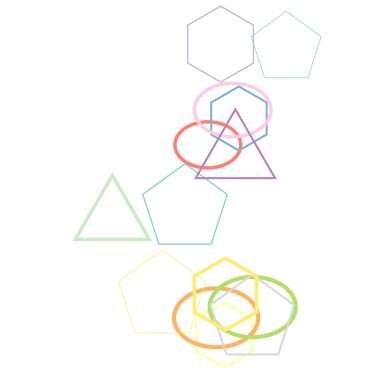[{"shape": "pentagon", "thickness": 1, "radius": 0.58, "center": [0.481, 0.459]}, {"shape": "pentagon", "thickness": 0.5, "radius": 0.48, "center": [0.743, 0.875]}, {"shape": "hexagon", "thickness": 2, "radius": 0.42, "center": [0.583, 0.129]}, {"shape": "hexagon", "thickness": 1, "radius": 0.49, "center": [0.573, 0.885]}, {"shape": "oval", "thickness": 2.5, "radius": 0.43, "center": [0.54, 0.624]}, {"shape": "hexagon", "thickness": 1.5, "radius": 0.42, "center": [0.621, 0.692]}, {"shape": "oval", "thickness": 3, "radius": 0.55, "center": [0.562, 0.174]}, {"shape": "oval", "thickness": 3, "radius": 0.56, "center": [0.656, 0.202]}, {"shape": "oval", "thickness": 2.5, "radius": 0.5, "center": [0.604, 0.714]}, {"shape": "pentagon", "thickness": 1.5, "radius": 0.57, "center": [0.655, 0.172]}, {"shape": "triangle", "thickness": 1.5, "radius": 0.6, "center": [0.611, 0.597]}, {"shape": "triangle", "thickness": 2.5, "radius": 0.55, "center": [0.292, 0.434]}, {"shape": "hexagon", "thickness": 2.5, "radius": 0.47, "center": [0.586, 0.236]}, {"shape": "pentagon", "thickness": 0.5, "radius": 0.6, "center": [0.421, 0.232]}]